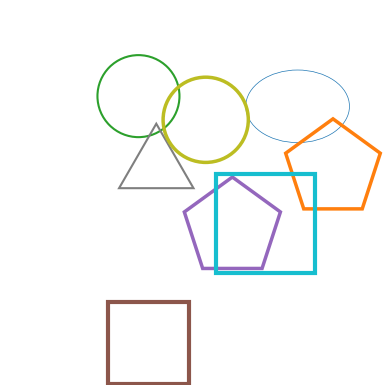[{"shape": "oval", "thickness": 0.5, "radius": 0.67, "center": [0.773, 0.724]}, {"shape": "pentagon", "thickness": 2.5, "radius": 0.65, "center": [0.865, 0.562]}, {"shape": "circle", "thickness": 1.5, "radius": 0.53, "center": [0.36, 0.75]}, {"shape": "pentagon", "thickness": 2.5, "radius": 0.66, "center": [0.604, 0.409]}, {"shape": "square", "thickness": 3, "radius": 0.53, "center": [0.387, 0.109]}, {"shape": "triangle", "thickness": 1.5, "radius": 0.56, "center": [0.406, 0.567]}, {"shape": "circle", "thickness": 2.5, "radius": 0.55, "center": [0.534, 0.689]}, {"shape": "square", "thickness": 3, "radius": 0.64, "center": [0.69, 0.42]}]